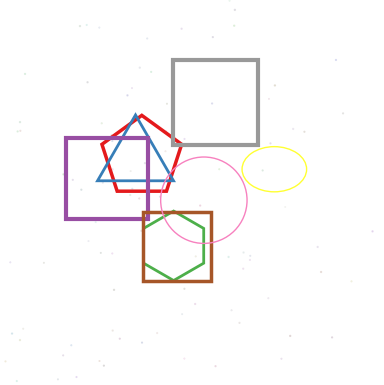[{"shape": "pentagon", "thickness": 2.5, "radius": 0.54, "center": [0.368, 0.591]}, {"shape": "triangle", "thickness": 2, "radius": 0.57, "center": [0.352, 0.587]}, {"shape": "hexagon", "thickness": 2, "radius": 0.45, "center": [0.451, 0.362]}, {"shape": "square", "thickness": 3, "radius": 0.53, "center": [0.278, 0.536]}, {"shape": "oval", "thickness": 1, "radius": 0.42, "center": [0.713, 0.56]}, {"shape": "square", "thickness": 2.5, "radius": 0.44, "center": [0.46, 0.36]}, {"shape": "circle", "thickness": 1, "radius": 0.56, "center": [0.529, 0.48]}, {"shape": "square", "thickness": 3, "radius": 0.55, "center": [0.559, 0.733]}]